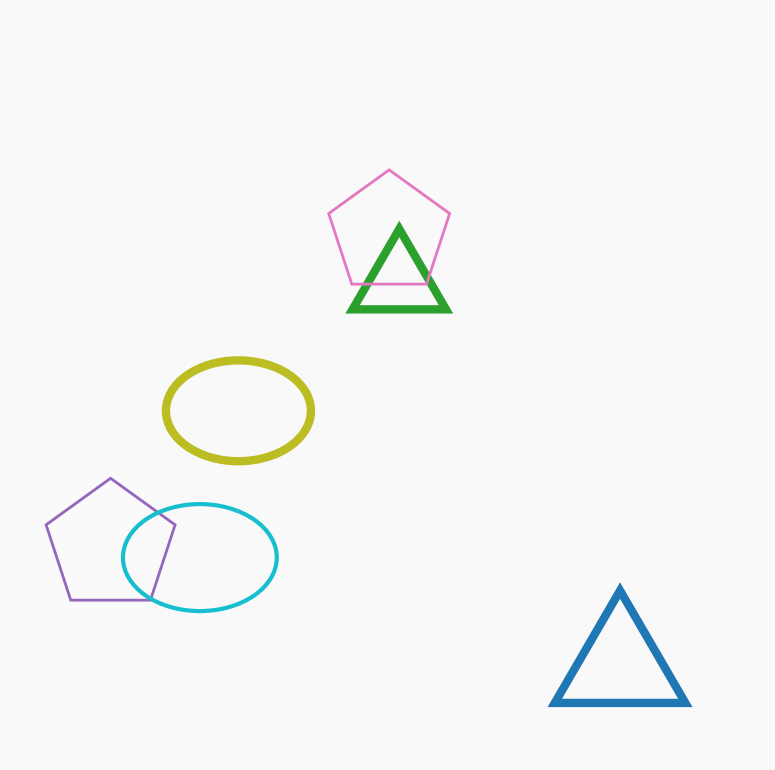[{"shape": "triangle", "thickness": 3, "radius": 0.49, "center": [0.8, 0.136]}, {"shape": "triangle", "thickness": 3, "radius": 0.35, "center": [0.515, 0.633]}, {"shape": "pentagon", "thickness": 1, "radius": 0.44, "center": [0.143, 0.291]}, {"shape": "pentagon", "thickness": 1, "radius": 0.41, "center": [0.502, 0.697]}, {"shape": "oval", "thickness": 3, "radius": 0.47, "center": [0.308, 0.467]}, {"shape": "oval", "thickness": 1.5, "radius": 0.5, "center": [0.258, 0.276]}]